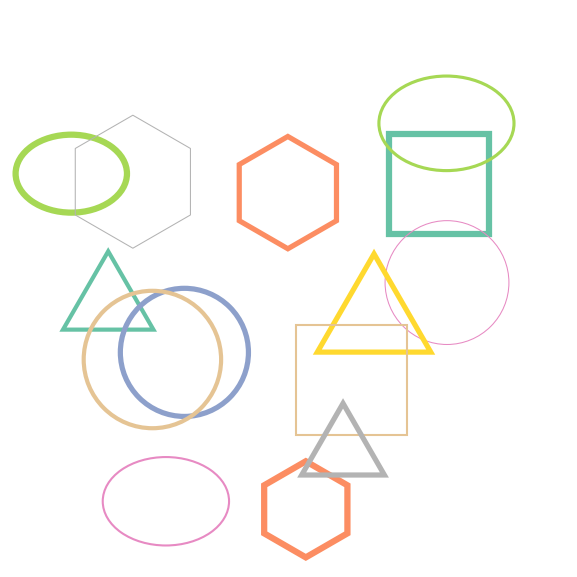[{"shape": "triangle", "thickness": 2, "radius": 0.45, "center": [0.187, 0.474]}, {"shape": "square", "thickness": 3, "radius": 0.43, "center": [0.76, 0.681]}, {"shape": "hexagon", "thickness": 2.5, "radius": 0.49, "center": [0.498, 0.666]}, {"shape": "hexagon", "thickness": 3, "radius": 0.42, "center": [0.53, 0.117]}, {"shape": "circle", "thickness": 2.5, "radius": 0.55, "center": [0.319, 0.389]}, {"shape": "oval", "thickness": 1, "radius": 0.55, "center": [0.287, 0.131]}, {"shape": "circle", "thickness": 0.5, "radius": 0.54, "center": [0.774, 0.51]}, {"shape": "oval", "thickness": 1.5, "radius": 0.58, "center": [0.773, 0.786]}, {"shape": "oval", "thickness": 3, "radius": 0.48, "center": [0.123, 0.698]}, {"shape": "triangle", "thickness": 2.5, "radius": 0.57, "center": [0.648, 0.446]}, {"shape": "square", "thickness": 1, "radius": 0.48, "center": [0.609, 0.341]}, {"shape": "circle", "thickness": 2, "radius": 0.59, "center": [0.264, 0.377]}, {"shape": "triangle", "thickness": 2.5, "radius": 0.41, "center": [0.594, 0.218]}, {"shape": "hexagon", "thickness": 0.5, "radius": 0.58, "center": [0.23, 0.684]}]